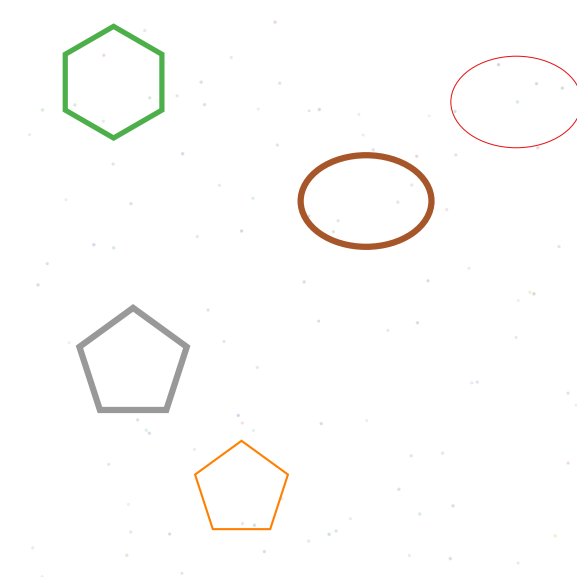[{"shape": "oval", "thickness": 0.5, "radius": 0.57, "center": [0.894, 0.823]}, {"shape": "hexagon", "thickness": 2.5, "radius": 0.48, "center": [0.197, 0.857]}, {"shape": "pentagon", "thickness": 1, "radius": 0.42, "center": [0.418, 0.151]}, {"shape": "oval", "thickness": 3, "radius": 0.57, "center": [0.634, 0.651]}, {"shape": "pentagon", "thickness": 3, "radius": 0.49, "center": [0.23, 0.368]}]